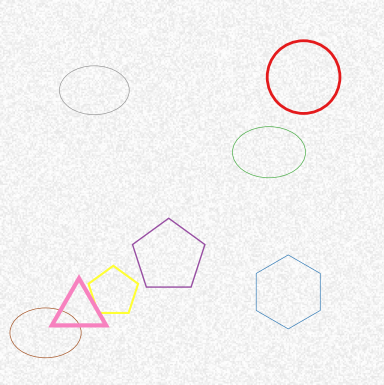[{"shape": "circle", "thickness": 2, "radius": 0.47, "center": [0.789, 0.8]}, {"shape": "hexagon", "thickness": 0.5, "radius": 0.48, "center": [0.749, 0.242]}, {"shape": "oval", "thickness": 0.5, "radius": 0.47, "center": [0.699, 0.605]}, {"shape": "pentagon", "thickness": 1, "radius": 0.49, "center": [0.438, 0.334]}, {"shape": "pentagon", "thickness": 1.5, "radius": 0.34, "center": [0.294, 0.242]}, {"shape": "oval", "thickness": 0.5, "radius": 0.46, "center": [0.118, 0.135]}, {"shape": "triangle", "thickness": 3, "radius": 0.41, "center": [0.205, 0.196]}, {"shape": "oval", "thickness": 0.5, "radius": 0.45, "center": [0.245, 0.766]}]